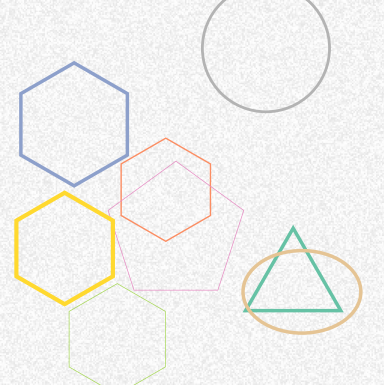[{"shape": "triangle", "thickness": 2.5, "radius": 0.71, "center": [0.762, 0.265]}, {"shape": "hexagon", "thickness": 1, "radius": 0.67, "center": [0.431, 0.507]}, {"shape": "hexagon", "thickness": 2.5, "radius": 0.8, "center": [0.193, 0.677]}, {"shape": "pentagon", "thickness": 0.5, "radius": 0.93, "center": [0.457, 0.396]}, {"shape": "hexagon", "thickness": 0.5, "radius": 0.72, "center": [0.305, 0.119]}, {"shape": "hexagon", "thickness": 3, "radius": 0.72, "center": [0.168, 0.355]}, {"shape": "oval", "thickness": 2.5, "radius": 0.77, "center": [0.784, 0.242]}, {"shape": "circle", "thickness": 2, "radius": 0.83, "center": [0.691, 0.875]}]